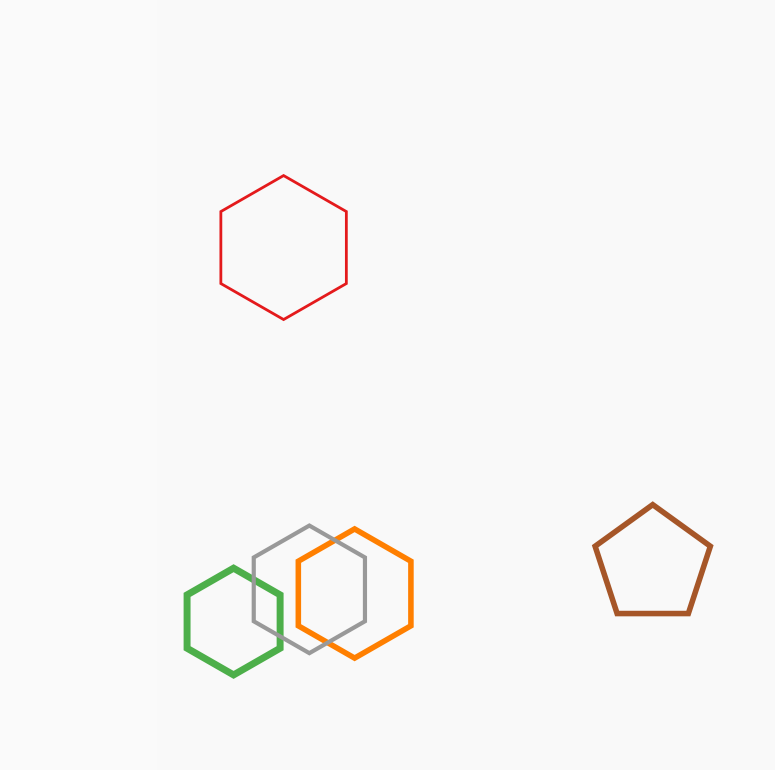[{"shape": "hexagon", "thickness": 1, "radius": 0.47, "center": [0.366, 0.679]}, {"shape": "hexagon", "thickness": 2.5, "radius": 0.35, "center": [0.301, 0.193]}, {"shape": "hexagon", "thickness": 2, "radius": 0.42, "center": [0.458, 0.229]}, {"shape": "pentagon", "thickness": 2, "radius": 0.39, "center": [0.842, 0.266]}, {"shape": "hexagon", "thickness": 1.5, "radius": 0.41, "center": [0.399, 0.235]}]